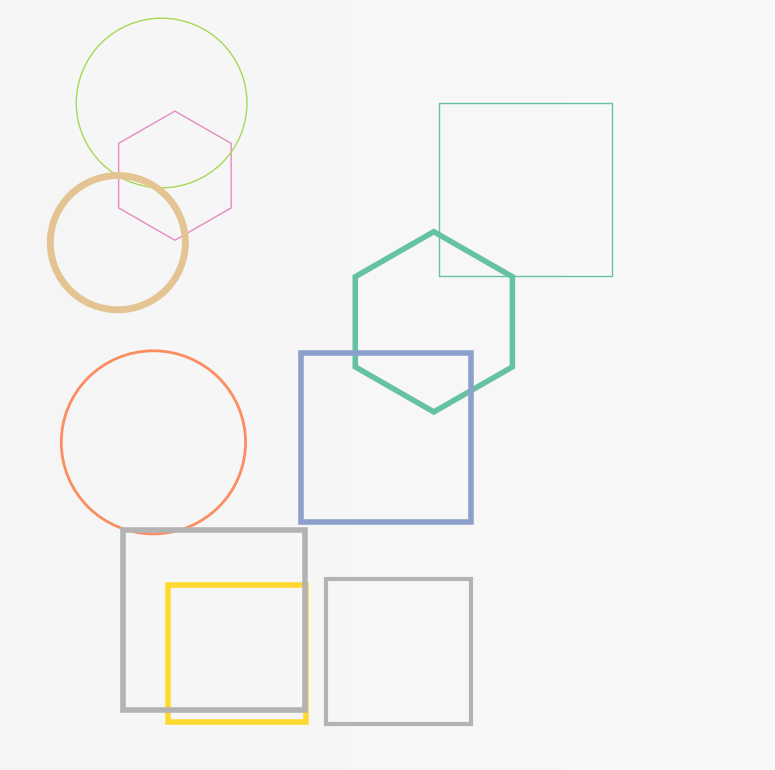[{"shape": "hexagon", "thickness": 2, "radius": 0.59, "center": [0.56, 0.582]}, {"shape": "square", "thickness": 0.5, "radius": 0.56, "center": [0.678, 0.754]}, {"shape": "circle", "thickness": 1, "radius": 0.59, "center": [0.198, 0.426]}, {"shape": "square", "thickness": 2, "radius": 0.55, "center": [0.498, 0.431]}, {"shape": "hexagon", "thickness": 0.5, "radius": 0.42, "center": [0.226, 0.772]}, {"shape": "circle", "thickness": 0.5, "radius": 0.55, "center": [0.209, 0.866]}, {"shape": "square", "thickness": 2, "radius": 0.44, "center": [0.306, 0.151]}, {"shape": "circle", "thickness": 2.5, "radius": 0.44, "center": [0.152, 0.685]}, {"shape": "square", "thickness": 2, "radius": 0.59, "center": [0.276, 0.195]}, {"shape": "square", "thickness": 1.5, "radius": 0.47, "center": [0.514, 0.154]}]